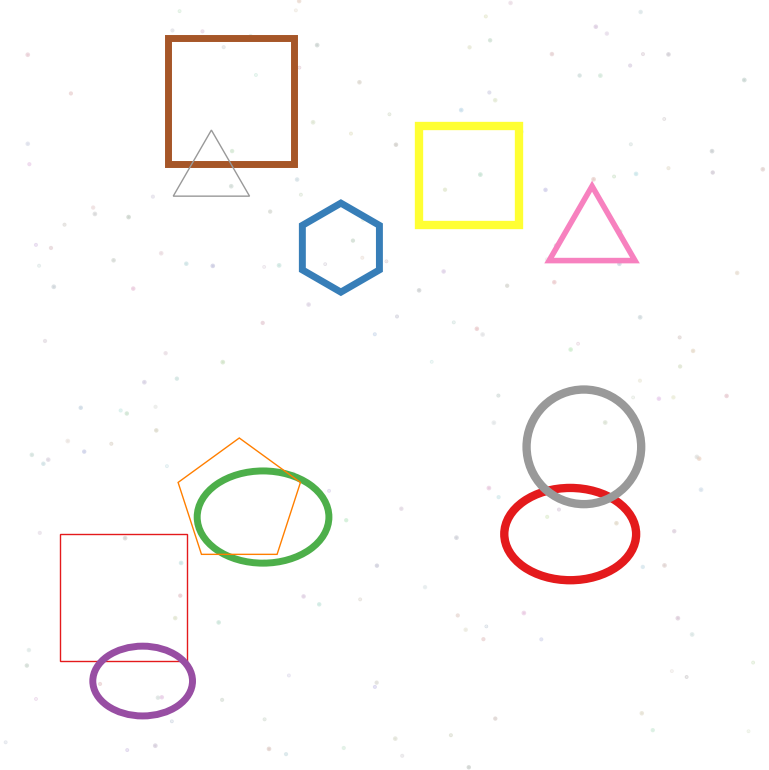[{"shape": "square", "thickness": 0.5, "radius": 0.41, "center": [0.16, 0.224]}, {"shape": "oval", "thickness": 3, "radius": 0.43, "center": [0.741, 0.306]}, {"shape": "hexagon", "thickness": 2.5, "radius": 0.29, "center": [0.443, 0.678]}, {"shape": "oval", "thickness": 2.5, "radius": 0.43, "center": [0.342, 0.329]}, {"shape": "oval", "thickness": 2.5, "radius": 0.32, "center": [0.185, 0.116]}, {"shape": "pentagon", "thickness": 0.5, "radius": 0.42, "center": [0.311, 0.348]}, {"shape": "square", "thickness": 3, "radius": 0.32, "center": [0.609, 0.772]}, {"shape": "square", "thickness": 2.5, "radius": 0.41, "center": [0.3, 0.869]}, {"shape": "triangle", "thickness": 2, "radius": 0.32, "center": [0.769, 0.694]}, {"shape": "circle", "thickness": 3, "radius": 0.37, "center": [0.758, 0.42]}, {"shape": "triangle", "thickness": 0.5, "radius": 0.29, "center": [0.275, 0.774]}]